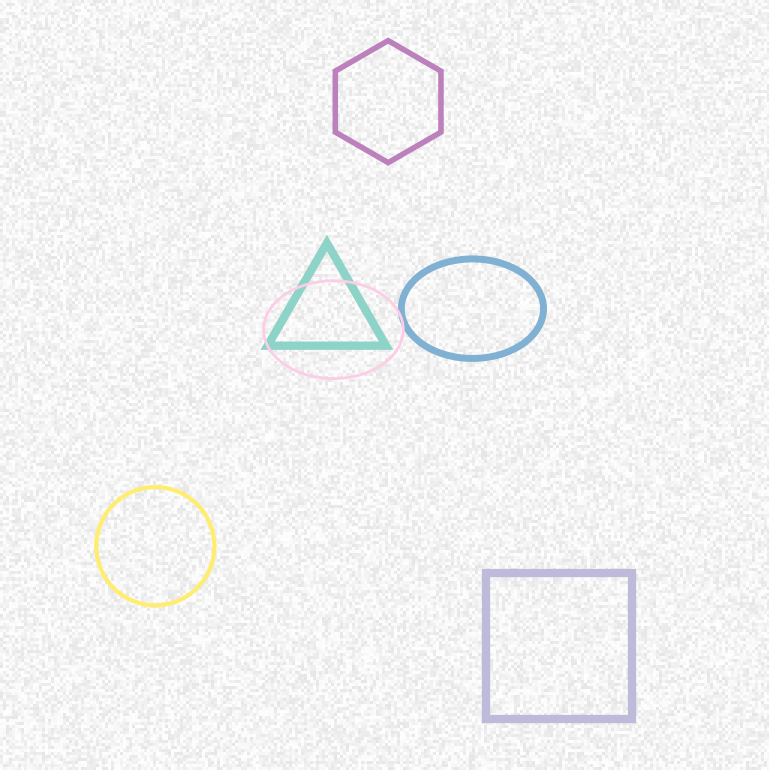[{"shape": "triangle", "thickness": 3, "radius": 0.44, "center": [0.425, 0.595]}, {"shape": "square", "thickness": 3, "radius": 0.47, "center": [0.726, 0.161]}, {"shape": "oval", "thickness": 2.5, "radius": 0.46, "center": [0.614, 0.599]}, {"shape": "oval", "thickness": 1, "radius": 0.45, "center": [0.433, 0.572]}, {"shape": "hexagon", "thickness": 2, "radius": 0.4, "center": [0.504, 0.868]}, {"shape": "circle", "thickness": 1.5, "radius": 0.38, "center": [0.202, 0.291]}]